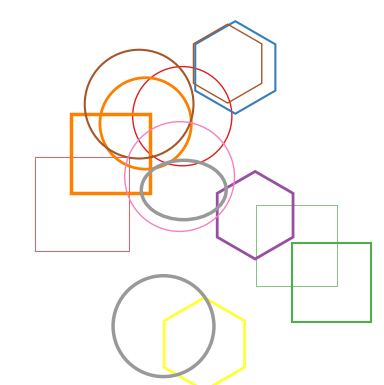[{"shape": "circle", "thickness": 1, "radius": 0.64, "center": [0.473, 0.698]}, {"shape": "square", "thickness": 0.5, "radius": 0.61, "center": [0.213, 0.469]}, {"shape": "hexagon", "thickness": 1.5, "radius": 0.6, "center": [0.611, 0.825]}, {"shape": "square", "thickness": 0.5, "radius": 0.53, "center": [0.77, 0.362]}, {"shape": "square", "thickness": 1.5, "radius": 0.51, "center": [0.861, 0.267]}, {"shape": "hexagon", "thickness": 2, "radius": 0.57, "center": [0.663, 0.441]}, {"shape": "square", "thickness": 2.5, "radius": 0.51, "center": [0.286, 0.602]}, {"shape": "circle", "thickness": 2, "radius": 0.59, "center": [0.378, 0.679]}, {"shape": "hexagon", "thickness": 2, "radius": 0.6, "center": [0.531, 0.106]}, {"shape": "hexagon", "thickness": 1, "radius": 0.51, "center": [0.591, 0.835]}, {"shape": "circle", "thickness": 1.5, "radius": 0.71, "center": [0.361, 0.73]}, {"shape": "circle", "thickness": 1, "radius": 0.71, "center": [0.467, 0.541]}, {"shape": "oval", "thickness": 2.5, "radius": 0.55, "center": [0.477, 0.506]}, {"shape": "circle", "thickness": 2.5, "radius": 0.66, "center": [0.425, 0.153]}]